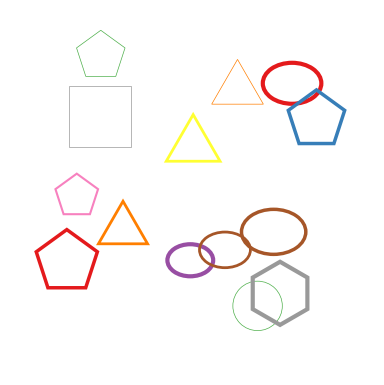[{"shape": "pentagon", "thickness": 2.5, "radius": 0.42, "center": [0.174, 0.32]}, {"shape": "oval", "thickness": 3, "radius": 0.38, "center": [0.759, 0.784]}, {"shape": "pentagon", "thickness": 2.5, "radius": 0.38, "center": [0.822, 0.689]}, {"shape": "pentagon", "thickness": 0.5, "radius": 0.33, "center": [0.262, 0.855]}, {"shape": "circle", "thickness": 0.5, "radius": 0.32, "center": [0.669, 0.205]}, {"shape": "oval", "thickness": 3, "radius": 0.3, "center": [0.494, 0.324]}, {"shape": "triangle", "thickness": 0.5, "radius": 0.39, "center": [0.617, 0.768]}, {"shape": "triangle", "thickness": 2, "radius": 0.37, "center": [0.32, 0.404]}, {"shape": "triangle", "thickness": 2, "radius": 0.4, "center": [0.502, 0.622]}, {"shape": "oval", "thickness": 2, "radius": 0.33, "center": [0.584, 0.351]}, {"shape": "oval", "thickness": 2.5, "radius": 0.42, "center": [0.711, 0.398]}, {"shape": "pentagon", "thickness": 1.5, "radius": 0.29, "center": [0.199, 0.491]}, {"shape": "hexagon", "thickness": 3, "radius": 0.41, "center": [0.727, 0.238]}, {"shape": "square", "thickness": 0.5, "radius": 0.4, "center": [0.26, 0.697]}]